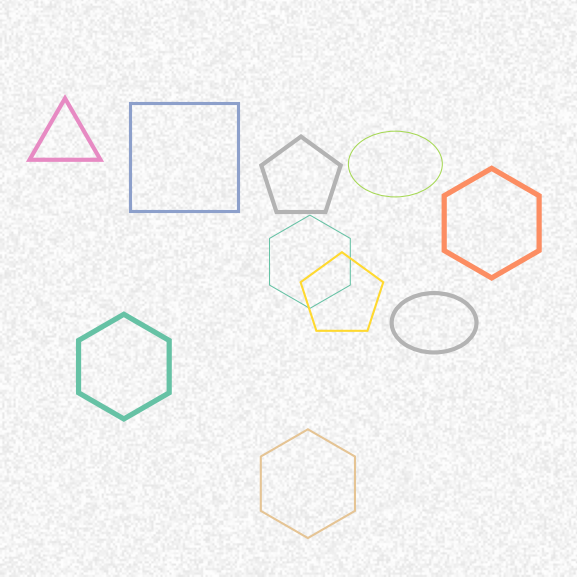[{"shape": "hexagon", "thickness": 0.5, "radius": 0.4, "center": [0.537, 0.546]}, {"shape": "hexagon", "thickness": 2.5, "radius": 0.45, "center": [0.214, 0.364]}, {"shape": "hexagon", "thickness": 2.5, "radius": 0.47, "center": [0.851, 0.613]}, {"shape": "square", "thickness": 1.5, "radius": 0.47, "center": [0.319, 0.727]}, {"shape": "triangle", "thickness": 2, "radius": 0.35, "center": [0.113, 0.758]}, {"shape": "oval", "thickness": 0.5, "radius": 0.41, "center": [0.685, 0.715]}, {"shape": "pentagon", "thickness": 1, "radius": 0.38, "center": [0.592, 0.487]}, {"shape": "hexagon", "thickness": 1, "radius": 0.47, "center": [0.533, 0.162]}, {"shape": "pentagon", "thickness": 2, "radius": 0.36, "center": [0.521, 0.69]}, {"shape": "oval", "thickness": 2, "radius": 0.37, "center": [0.752, 0.44]}]